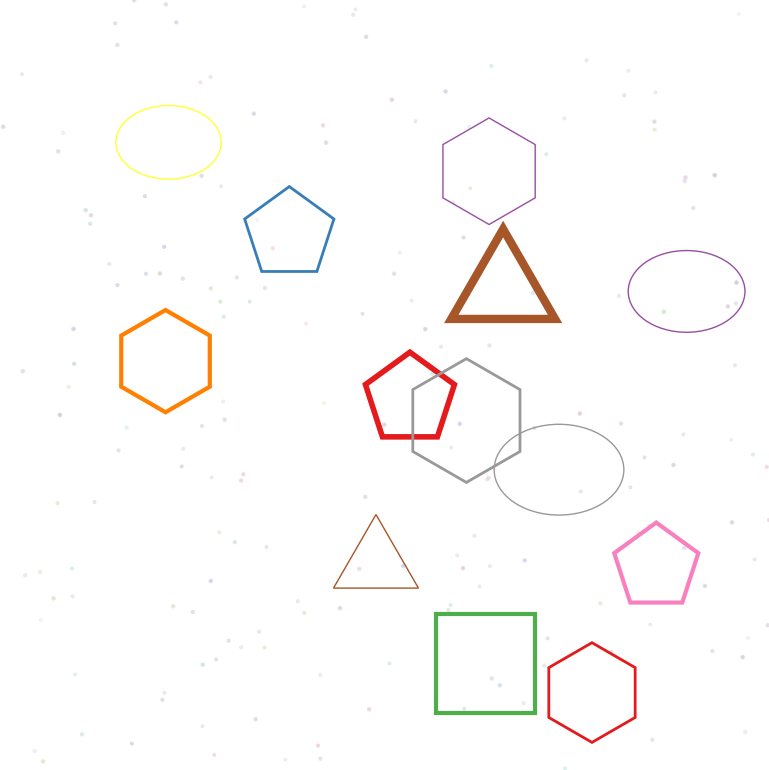[{"shape": "pentagon", "thickness": 2, "radius": 0.3, "center": [0.532, 0.482]}, {"shape": "hexagon", "thickness": 1, "radius": 0.32, "center": [0.769, 0.101]}, {"shape": "pentagon", "thickness": 1, "radius": 0.3, "center": [0.376, 0.697]}, {"shape": "square", "thickness": 1.5, "radius": 0.32, "center": [0.63, 0.138]}, {"shape": "oval", "thickness": 0.5, "radius": 0.38, "center": [0.892, 0.622]}, {"shape": "hexagon", "thickness": 0.5, "radius": 0.35, "center": [0.635, 0.778]}, {"shape": "hexagon", "thickness": 1.5, "radius": 0.33, "center": [0.215, 0.531]}, {"shape": "oval", "thickness": 0.5, "radius": 0.34, "center": [0.219, 0.815]}, {"shape": "triangle", "thickness": 0.5, "radius": 0.32, "center": [0.488, 0.268]}, {"shape": "triangle", "thickness": 3, "radius": 0.39, "center": [0.653, 0.625]}, {"shape": "pentagon", "thickness": 1.5, "radius": 0.29, "center": [0.852, 0.264]}, {"shape": "oval", "thickness": 0.5, "radius": 0.42, "center": [0.726, 0.39]}, {"shape": "hexagon", "thickness": 1, "radius": 0.4, "center": [0.606, 0.454]}]